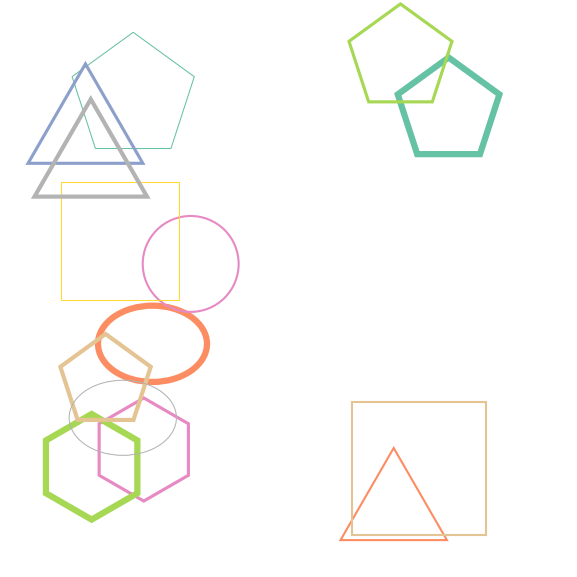[{"shape": "pentagon", "thickness": 3, "radius": 0.46, "center": [0.777, 0.807]}, {"shape": "pentagon", "thickness": 0.5, "radius": 0.56, "center": [0.231, 0.832]}, {"shape": "oval", "thickness": 3, "radius": 0.47, "center": [0.264, 0.404]}, {"shape": "triangle", "thickness": 1, "radius": 0.53, "center": [0.682, 0.117]}, {"shape": "triangle", "thickness": 1.5, "radius": 0.57, "center": [0.148, 0.774]}, {"shape": "hexagon", "thickness": 1.5, "radius": 0.45, "center": [0.249, 0.221]}, {"shape": "circle", "thickness": 1, "radius": 0.42, "center": [0.33, 0.542]}, {"shape": "hexagon", "thickness": 3, "radius": 0.46, "center": [0.159, 0.191]}, {"shape": "pentagon", "thickness": 1.5, "radius": 0.47, "center": [0.693, 0.899]}, {"shape": "square", "thickness": 0.5, "radius": 0.51, "center": [0.208, 0.582]}, {"shape": "pentagon", "thickness": 2, "radius": 0.41, "center": [0.183, 0.339]}, {"shape": "square", "thickness": 1, "radius": 0.58, "center": [0.726, 0.188]}, {"shape": "triangle", "thickness": 2, "radius": 0.56, "center": [0.157, 0.715]}, {"shape": "oval", "thickness": 0.5, "radius": 0.46, "center": [0.213, 0.276]}]